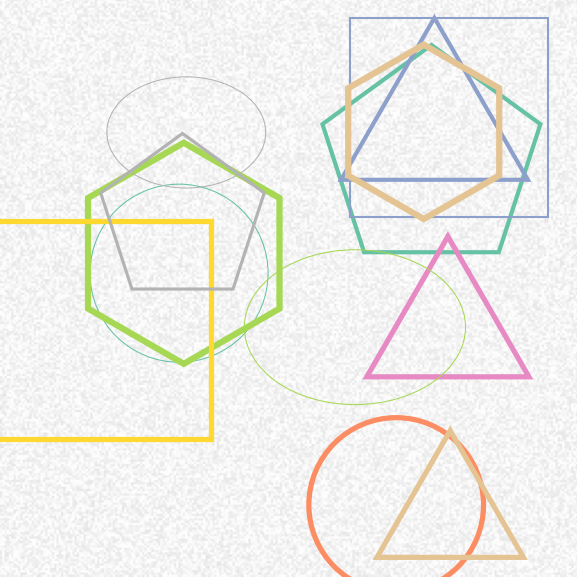[{"shape": "pentagon", "thickness": 2, "radius": 0.99, "center": [0.747, 0.723]}, {"shape": "circle", "thickness": 0.5, "radius": 0.77, "center": [0.31, 0.526]}, {"shape": "circle", "thickness": 2.5, "radius": 0.76, "center": [0.686, 0.125]}, {"shape": "square", "thickness": 1, "radius": 0.86, "center": [0.777, 0.796]}, {"shape": "triangle", "thickness": 2, "radius": 0.93, "center": [0.752, 0.781]}, {"shape": "triangle", "thickness": 2.5, "radius": 0.81, "center": [0.776, 0.428]}, {"shape": "oval", "thickness": 0.5, "radius": 0.96, "center": [0.615, 0.433]}, {"shape": "hexagon", "thickness": 3, "radius": 0.96, "center": [0.318, 0.561]}, {"shape": "square", "thickness": 2.5, "radius": 0.94, "center": [0.177, 0.428]}, {"shape": "triangle", "thickness": 2.5, "radius": 0.73, "center": [0.78, 0.107]}, {"shape": "hexagon", "thickness": 3, "radius": 0.76, "center": [0.734, 0.771]}, {"shape": "pentagon", "thickness": 1.5, "radius": 0.74, "center": [0.316, 0.619]}, {"shape": "oval", "thickness": 0.5, "radius": 0.69, "center": [0.323, 0.77]}]